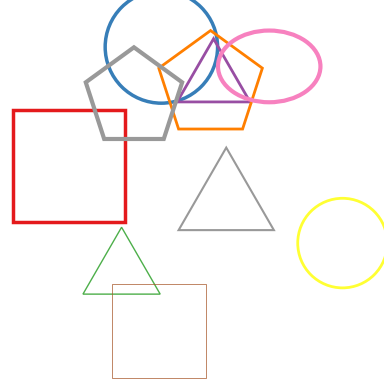[{"shape": "square", "thickness": 2.5, "radius": 0.73, "center": [0.18, 0.568]}, {"shape": "circle", "thickness": 2.5, "radius": 0.73, "center": [0.419, 0.878]}, {"shape": "triangle", "thickness": 1, "radius": 0.58, "center": [0.316, 0.294]}, {"shape": "triangle", "thickness": 2, "radius": 0.55, "center": [0.555, 0.79]}, {"shape": "pentagon", "thickness": 2, "radius": 0.71, "center": [0.547, 0.779]}, {"shape": "circle", "thickness": 2, "radius": 0.58, "center": [0.89, 0.369]}, {"shape": "square", "thickness": 0.5, "radius": 0.61, "center": [0.413, 0.14]}, {"shape": "oval", "thickness": 3, "radius": 0.67, "center": [0.699, 0.828]}, {"shape": "pentagon", "thickness": 3, "radius": 0.66, "center": [0.348, 0.745]}, {"shape": "triangle", "thickness": 1.5, "radius": 0.71, "center": [0.588, 0.474]}]